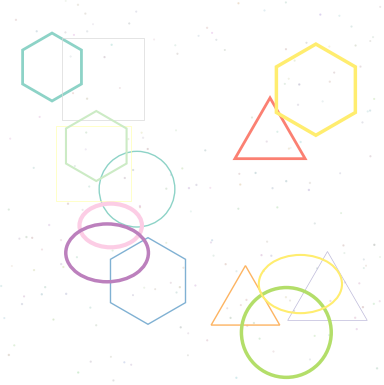[{"shape": "circle", "thickness": 1, "radius": 0.49, "center": [0.356, 0.509]}, {"shape": "hexagon", "thickness": 2, "radius": 0.44, "center": [0.135, 0.826]}, {"shape": "square", "thickness": 0.5, "radius": 0.49, "center": [0.242, 0.575]}, {"shape": "triangle", "thickness": 0.5, "radius": 0.6, "center": [0.851, 0.227]}, {"shape": "triangle", "thickness": 2, "radius": 0.53, "center": [0.701, 0.641]}, {"shape": "hexagon", "thickness": 1, "radius": 0.56, "center": [0.384, 0.27]}, {"shape": "triangle", "thickness": 1, "radius": 0.51, "center": [0.638, 0.207]}, {"shape": "circle", "thickness": 2.5, "radius": 0.58, "center": [0.744, 0.136]}, {"shape": "oval", "thickness": 3, "radius": 0.41, "center": [0.288, 0.414]}, {"shape": "square", "thickness": 0.5, "radius": 0.53, "center": [0.268, 0.795]}, {"shape": "oval", "thickness": 2.5, "radius": 0.54, "center": [0.278, 0.343]}, {"shape": "hexagon", "thickness": 1.5, "radius": 0.45, "center": [0.25, 0.621]}, {"shape": "oval", "thickness": 1.5, "radius": 0.54, "center": [0.78, 0.262]}, {"shape": "hexagon", "thickness": 2.5, "radius": 0.59, "center": [0.82, 0.767]}]